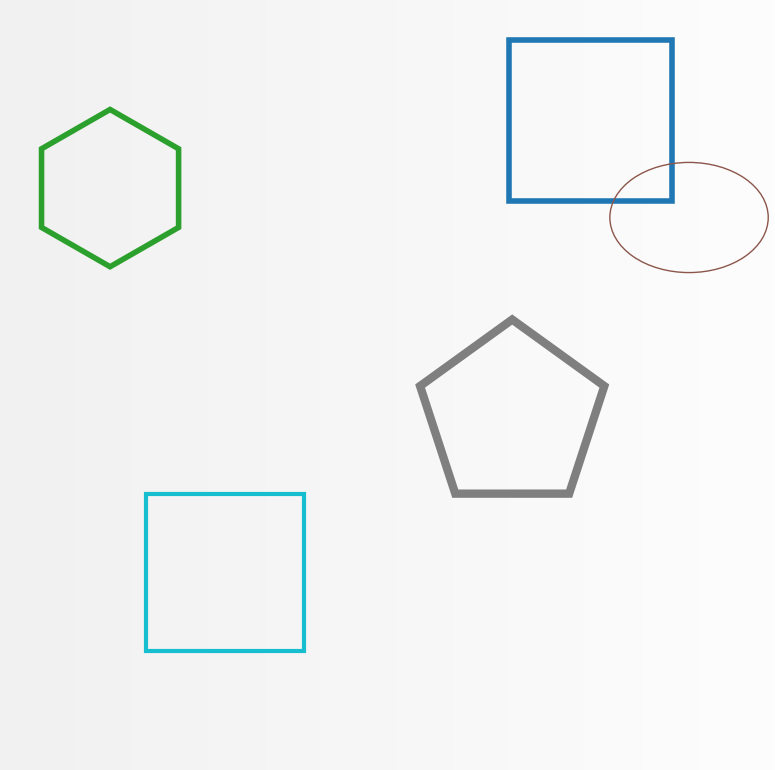[{"shape": "square", "thickness": 2, "radius": 0.52, "center": [0.762, 0.843]}, {"shape": "hexagon", "thickness": 2, "radius": 0.51, "center": [0.142, 0.756]}, {"shape": "oval", "thickness": 0.5, "radius": 0.51, "center": [0.889, 0.718]}, {"shape": "pentagon", "thickness": 3, "radius": 0.62, "center": [0.661, 0.46]}, {"shape": "square", "thickness": 1.5, "radius": 0.51, "center": [0.291, 0.257]}]